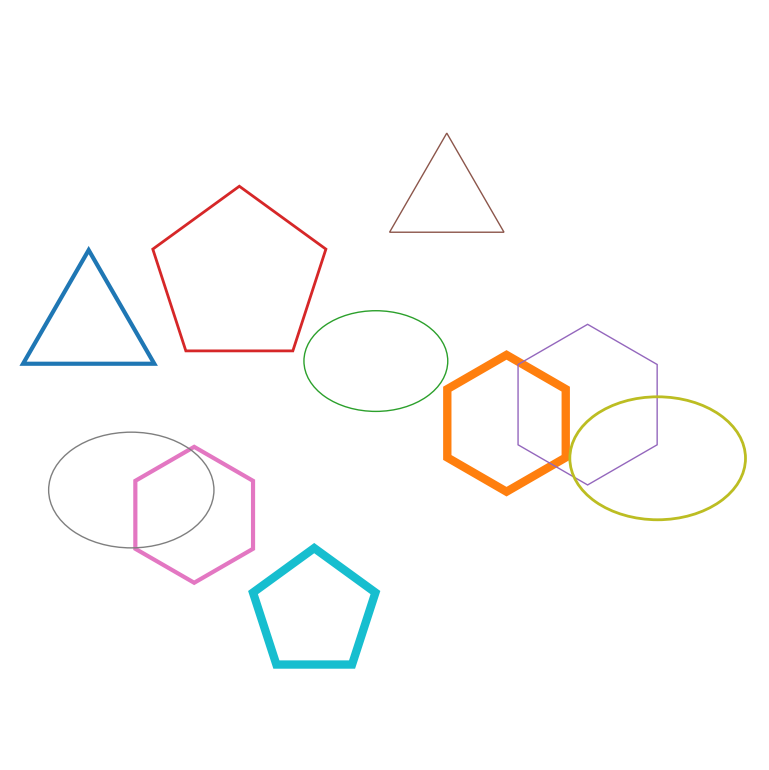[{"shape": "triangle", "thickness": 1.5, "radius": 0.49, "center": [0.115, 0.577]}, {"shape": "hexagon", "thickness": 3, "radius": 0.44, "center": [0.658, 0.45]}, {"shape": "oval", "thickness": 0.5, "radius": 0.47, "center": [0.488, 0.531]}, {"shape": "pentagon", "thickness": 1, "radius": 0.59, "center": [0.311, 0.64]}, {"shape": "hexagon", "thickness": 0.5, "radius": 0.52, "center": [0.763, 0.474]}, {"shape": "triangle", "thickness": 0.5, "radius": 0.43, "center": [0.58, 0.741]}, {"shape": "hexagon", "thickness": 1.5, "radius": 0.44, "center": [0.252, 0.331]}, {"shape": "oval", "thickness": 0.5, "radius": 0.54, "center": [0.171, 0.364]}, {"shape": "oval", "thickness": 1, "radius": 0.57, "center": [0.854, 0.405]}, {"shape": "pentagon", "thickness": 3, "radius": 0.42, "center": [0.408, 0.205]}]